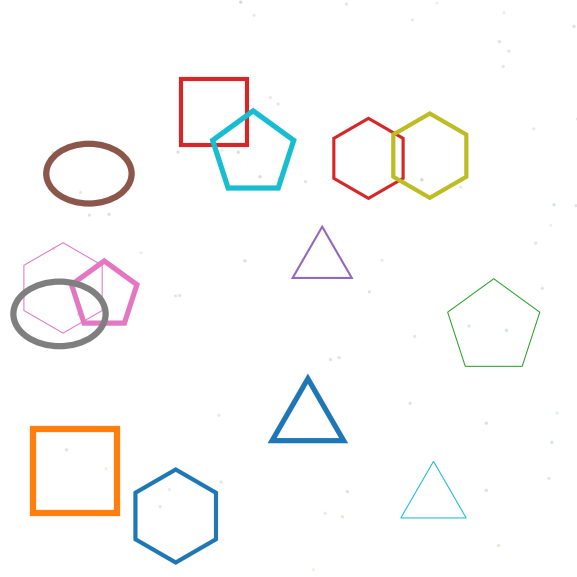[{"shape": "triangle", "thickness": 2.5, "radius": 0.36, "center": [0.533, 0.272]}, {"shape": "hexagon", "thickness": 2, "radius": 0.4, "center": [0.304, 0.106]}, {"shape": "square", "thickness": 3, "radius": 0.37, "center": [0.13, 0.183]}, {"shape": "pentagon", "thickness": 0.5, "radius": 0.42, "center": [0.855, 0.433]}, {"shape": "square", "thickness": 2, "radius": 0.29, "center": [0.37, 0.805]}, {"shape": "hexagon", "thickness": 1.5, "radius": 0.35, "center": [0.638, 0.725]}, {"shape": "triangle", "thickness": 1, "radius": 0.3, "center": [0.558, 0.547]}, {"shape": "oval", "thickness": 3, "radius": 0.37, "center": [0.154, 0.698]}, {"shape": "pentagon", "thickness": 2.5, "radius": 0.3, "center": [0.181, 0.488]}, {"shape": "hexagon", "thickness": 0.5, "radius": 0.39, "center": [0.109, 0.501]}, {"shape": "oval", "thickness": 3, "radius": 0.4, "center": [0.103, 0.456]}, {"shape": "hexagon", "thickness": 2, "radius": 0.37, "center": [0.744, 0.73]}, {"shape": "pentagon", "thickness": 2.5, "radius": 0.37, "center": [0.438, 0.733]}, {"shape": "triangle", "thickness": 0.5, "radius": 0.33, "center": [0.751, 0.135]}]